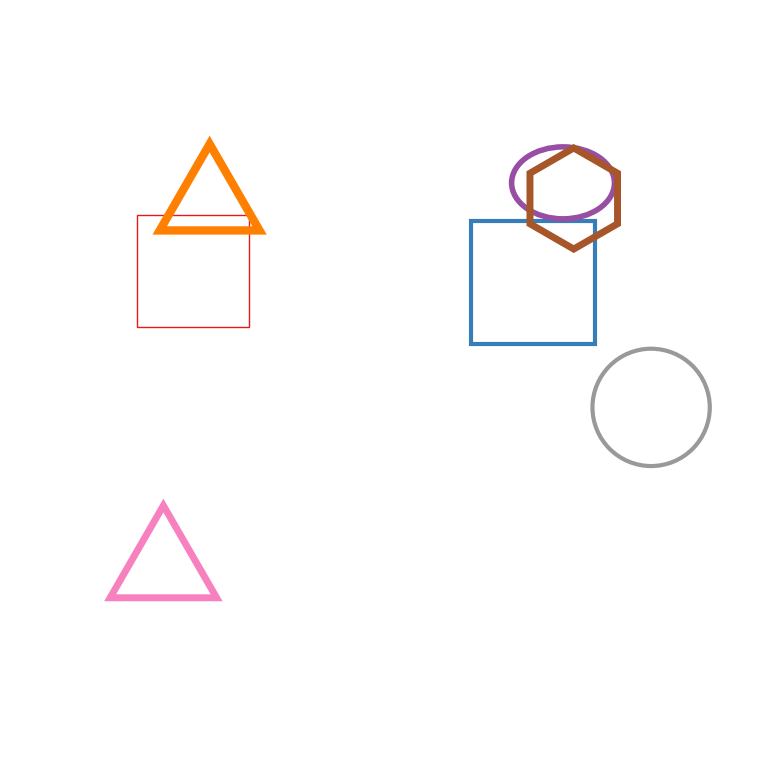[{"shape": "square", "thickness": 0.5, "radius": 0.36, "center": [0.25, 0.648]}, {"shape": "square", "thickness": 1.5, "radius": 0.4, "center": [0.693, 0.633]}, {"shape": "oval", "thickness": 2, "radius": 0.33, "center": [0.731, 0.762]}, {"shape": "triangle", "thickness": 3, "radius": 0.37, "center": [0.272, 0.738]}, {"shape": "hexagon", "thickness": 2.5, "radius": 0.33, "center": [0.745, 0.742]}, {"shape": "triangle", "thickness": 2.5, "radius": 0.4, "center": [0.212, 0.264]}, {"shape": "circle", "thickness": 1.5, "radius": 0.38, "center": [0.846, 0.471]}]